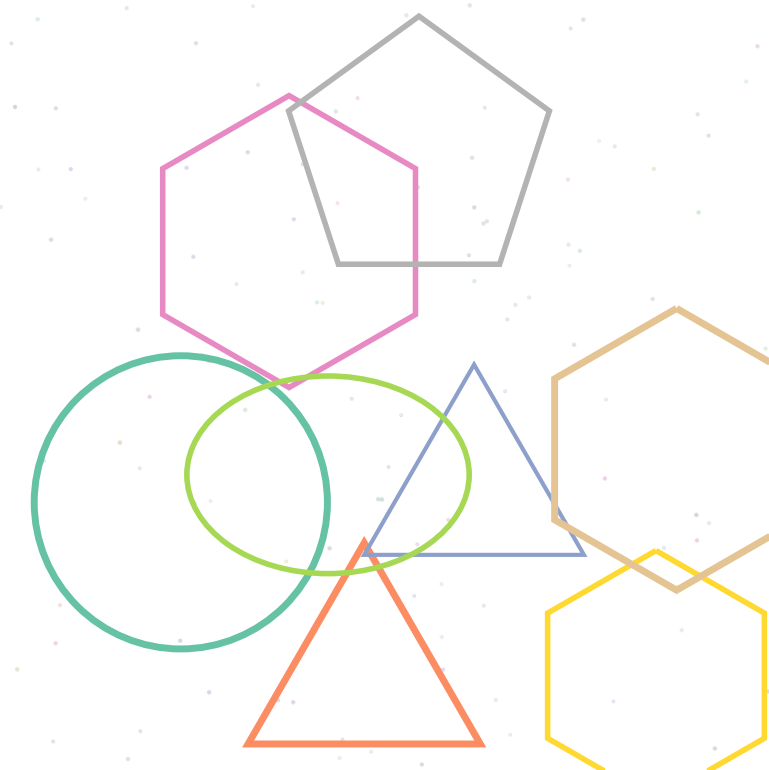[{"shape": "circle", "thickness": 2.5, "radius": 0.95, "center": [0.235, 0.348]}, {"shape": "triangle", "thickness": 2.5, "radius": 0.87, "center": [0.473, 0.121]}, {"shape": "triangle", "thickness": 1.5, "radius": 0.82, "center": [0.616, 0.362]}, {"shape": "hexagon", "thickness": 2, "radius": 0.95, "center": [0.375, 0.686]}, {"shape": "oval", "thickness": 2, "radius": 0.92, "center": [0.426, 0.383]}, {"shape": "hexagon", "thickness": 2, "radius": 0.81, "center": [0.852, 0.122]}, {"shape": "hexagon", "thickness": 2.5, "radius": 0.91, "center": [0.879, 0.416]}, {"shape": "pentagon", "thickness": 2, "radius": 0.89, "center": [0.544, 0.801]}]